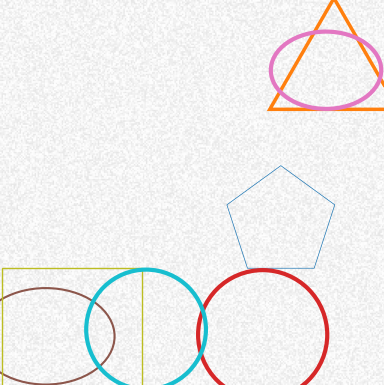[{"shape": "pentagon", "thickness": 0.5, "radius": 0.74, "center": [0.729, 0.422]}, {"shape": "triangle", "thickness": 2.5, "radius": 0.96, "center": [0.867, 0.812]}, {"shape": "circle", "thickness": 3, "radius": 0.84, "center": [0.682, 0.131]}, {"shape": "oval", "thickness": 1.5, "radius": 0.89, "center": [0.119, 0.126]}, {"shape": "oval", "thickness": 3, "radius": 0.72, "center": [0.847, 0.818]}, {"shape": "square", "thickness": 1, "radius": 0.91, "center": [0.186, 0.123]}, {"shape": "circle", "thickness": 3, "radius": 0.78, "center": [0.379, 0.144]}]